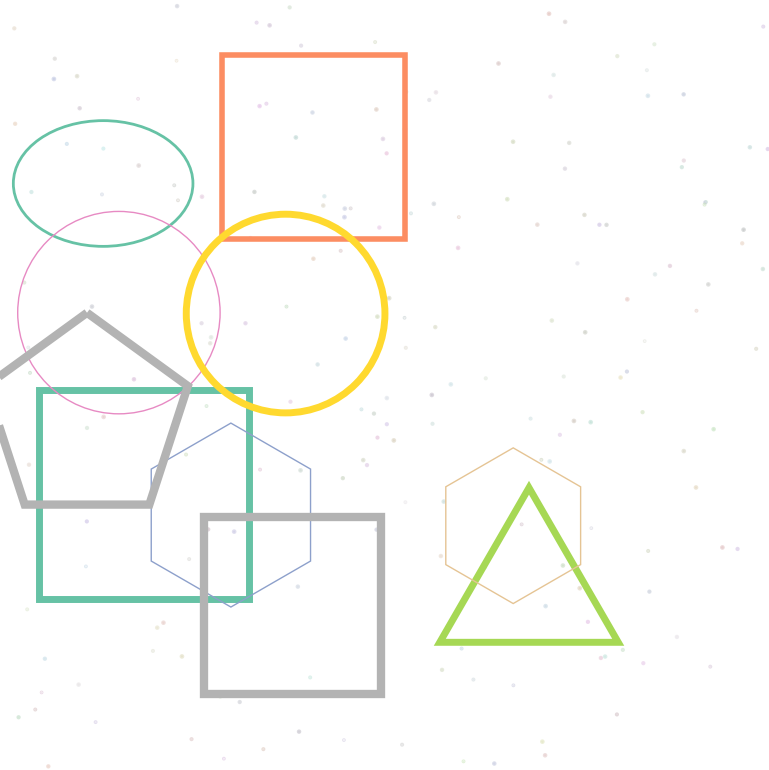[{"shape": "square", "thickness": 2.5, "radius": 0.68, "center": [0.187, 0.358]}, {"shape": "oval", "thickness": 1, "radius": 0.58, "center": [0.134, 0.762]}, {"shape": "square", "thickness": 2, "radius": 0.59, "center": [0.407, 0.809]}, {"shape": "hexagon", "thickness": 0.5, "radius": 0.6, "center": [0.3, 0.331]}, {"shape": "circle", "thickness": 0.5, "radius": 0.66, "center": [0.154, 0.594]}, {"shape": "triangle", "thickness": 2.5, "radius": 0.67, "center": [0.687, 0.233]}, {"shape": "circle", "thickness": 2.5, "radius": 0.65, "center": [0.371, 0.593]}, {"shape": "hexagon", "thickness": 0.5, "radius": 0.51, "center": [0.666, 0.317]}, {"shape": "square", "thickness": 3, "radius": 0.57, "center": [0.38, 0.214]}, {"shape": "pentagon", "thickness": 3, "radius": 0.69, "center": [0.113, 0.456]}]